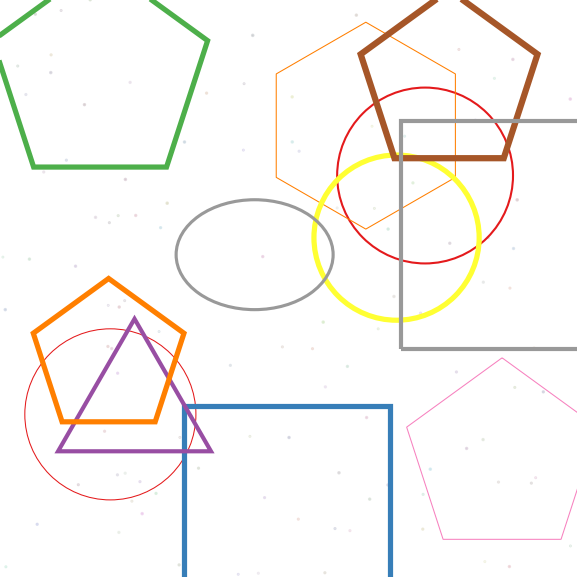[{"shape": "circle", "thickness": 0.5, "radius": 0.74, "center": [0.191, 0.282]}, {"shape": "circle", "thickness": 1, "radius": 0.76, "center": [0.736, 0.695]}, {"shape": "square", "thickness": 2.5, "radius": 0.89, "center": [0.497, 0.119]}, {"shape": "pentagon", "thickness": 2.5, "radius": 0.98, "center": [0.173, 0.868]}, {"shape": "triangle", "thickness": 2, "radius": 0.76, "center": [0.233, 0.294]}, {"shape": "hexagon", "thickness": 0.5, "radius": 0.9, "center": [0.633, 0.782]}, {"shape": "pentagon", "thickness": 2.5, "radius": 0.69, "center": [0.188, 0.38]}, {"shape": "circle", "thickness": 2.5, "radius": 0.72, "center": [0.687, 0.588]}, {"shape": "pentagon", "thickness": 3, "radius": 0.8, "center": [0.778, 0.855]}, {"shape": "pentagon", "thickness": 0.5, "radius": 0.87, "center": [0.869, 0.206]}, {"shape": "oval", "thickness": 1.5, "radius": 0.68, "center": [0.441, 0.558]}, {"shape": "square", "thickness": 2, "radius": 0.98, "center": [0.891, 0.592]}]